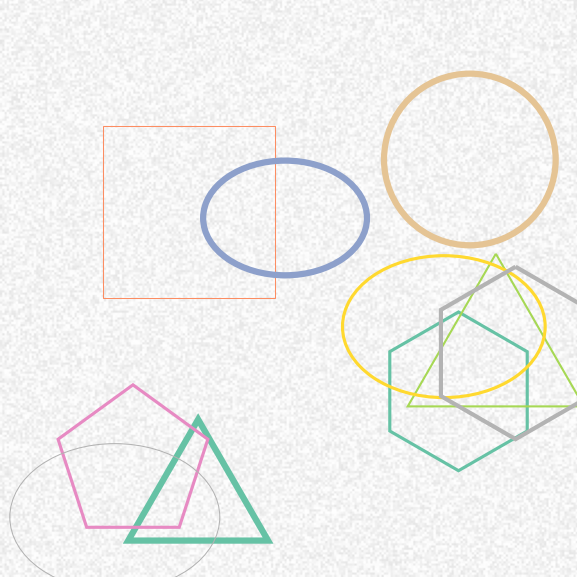[{"shape": "hexagon", "thickness": 1.5, "radius": 0.69, "center": [0.794, 0.321]}, {"shape": "triangle", "thickness": 3, "radius": 0.7, "center": [0.343, 0.133]}, {"shape": "square", "thickness": 0.5, "radius": 0.75, "center": [0.327, 0.632]}, {"shape": "oval", "thickness": 3, "radius": 0.71, "center": [0.494, 0.622]}, {"shape": "pentagon", "thickness": 1.5, "radius": 0.68, "center": [0.23, 0.196]}, {"shape": "triangle", "thickness": 1, "radius": 0.88, "center": [0.859, 0.384]}, {"shape": "oval", "thickness": 1.5, "radius": 0.88, "center": [0.769, 0.434]}, {"shape": "circle", "thickness": 3, "radius": 0.74, "center": [0.814, 0.723]}, {"shape": "hexagon", "thickness": 2, "radius": 0.75, "center": [0.893, 0.388]}, {"shape": "oval", "thickness": 0.5, "radius": 0.91, "center": [0.199, 0.104]}]